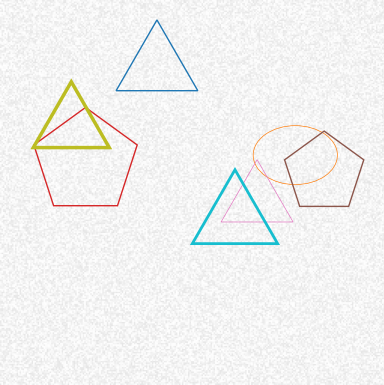[{"shape": "triangle", "thickness": 1, "radius": 0.61, "center": [0.408, 0.826]}, {"shape": "oval", "thickness": 0.5, "radius": 0.55, "center": [0.767, 0.597]}, {"shape": "pentagon", "thickness": 1, "radius": 0.71, "center": [0.222, 0.58]}, {"shape": "pentagon", "thickness": 1, "radius": 0.54, "center": [0.842, 0.551]}, {"shape": "triangle", "thickness": 0.5, "radius": 0.54, "center": [0.668, 0.477]}, {"shape": "triangle", "thickness": 2.5, "radius": 0.57, "center": [0.185, 0.674]}, {"shape": "triangle", "thickness": 2, "radius": 0.64, "center": [0.61, 0.431]}]